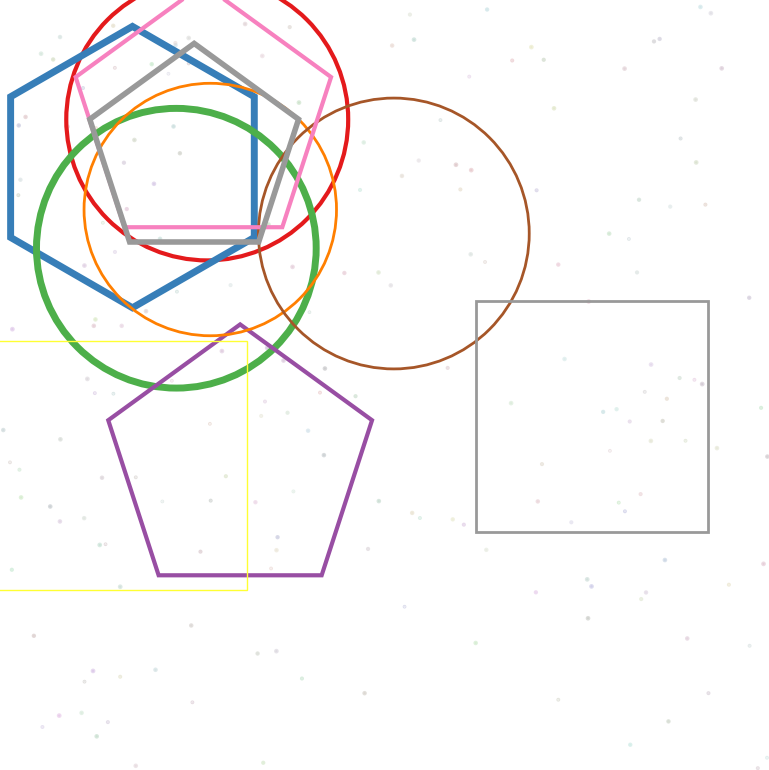[{"shape": "circle", "thickness": 1.5, "radius": 0.92, "center": [0.269, 0.845]}, {"shape": "hexagon", "thickness": 2.5, "radius": 0.91, "center": [0.172, 0.783]}, {"shape": "circle", "thickness": 2.5, "radius": 0.91, "center": [0.229, 0.678]}, {"shape": "pentagon", "thickness": 1.5, "radius": 0.9, "center": [0.312, 0.399]}, {"shape": "circle", "thickness": 1, "radius": 0.82, "center": [0.273, 0.728]}, {"shape": "square", "thickness": 0.5, "radius": 0.81, "center": [0.159, 0.396]}, {"shape": "circle", "thickness": 1, "radius": 0.88, "center": [0.511, 0.697]}, {"shape": "pentagon", "thickness": 1.5, "radius": 0.87, "center": [0.264, 0.846]}, {"shape": "square", "thickness": 1, "radius": 0.75, "center": [0.769, 0.459]}, {"shape": "pentagon", "thickness": 2, "radius": 0.71, "center": [0.252, 0.801]}]